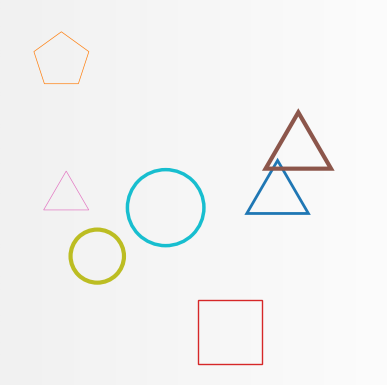[{"shape": "triangle", "thickness": 2, "radius": 0.46, "center": [0.716, 0.491]}, {"shape": "pentagon", "thickness": 0.5, "radius": 0.37, "center": [0.158, 0.843]}, {"shape": "square", "thickness": 1, "radius": 0.41, "center": [0.593, 0.139]}, {"shape": "triangle", "thickness": 3, "radius": 0.49, "center": [0.77, 0.611]}, {"shape": "triangle", "thickness": 0.5, "radius": 0.34, "center": [0.171, 0.488]}, {"shape": "circle", "thickness": 3, "radius": 0.34, "center": [0.251, 0.335]}, {"shape": "circle", "thickness": 2.5, "radius": 0.49, "center": [0.428, 0.461]}]